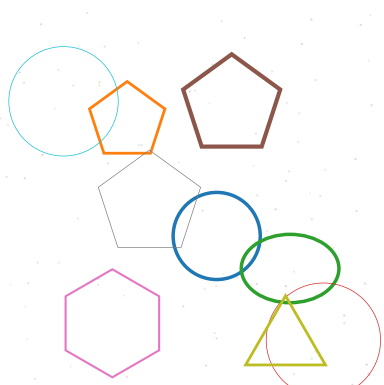[{"shape": "circle", "thickness": 2.5, "radius": 0.57, "center": [0.563, 0.387]}, {"shape": "pentagon", "thickness": 2, "radius": 0.51, "center": [0.33, 0.685]}, {"shape": "oval", "thickness": 2.5, "radius": 0.63, "center": [0.754, 0.303]}, {"shape": "circle", "thickness": 0.5, "radius": 0.74, "center": [0.84, 0.116]}, {"shape": "pentagon", "thickness": 3, "radius": 0.66, "center": [0.602, 0.726]}, {"shape": "hexagon", "thickness": 1.5, "radius": 0.7, "center": [0.292, 0.16]}, {"shape": "pentagon", "thickness": 0.5, "radius": 0.7, "center": [0.388, 0.47]}, {"shape": "triangle", "thickness": 2, "radius": 0.6, "center": [0.742, 0.112]}, {"shape": "circle", "thickness": 0.5, "radius": 0.71, "center": [0.165, 0.737]}]